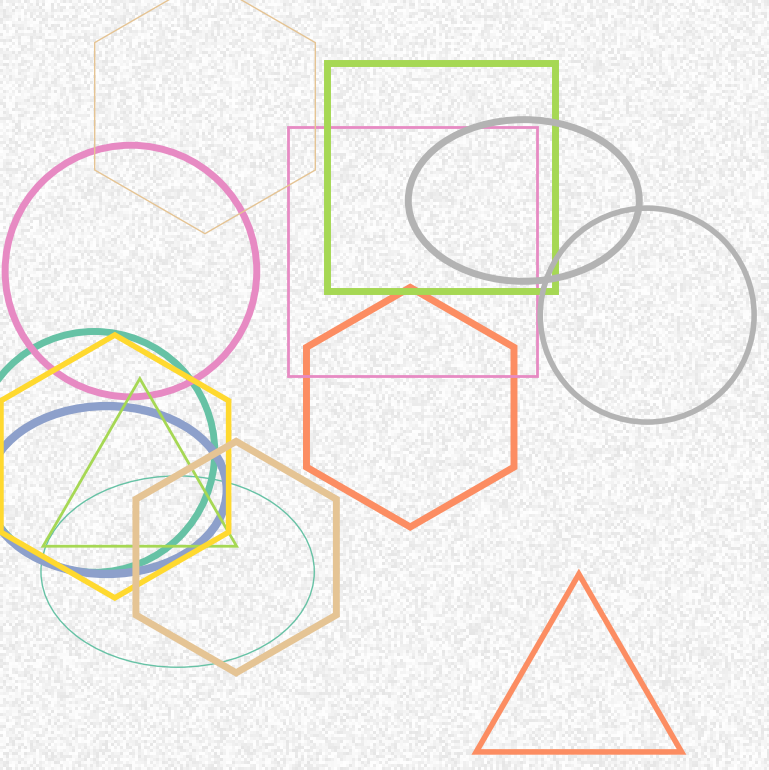[{"shape": "circle", "thickness": 2.5, "radius": 0.78, "center": [0.123, 0.413]}, {"shape": "oval", "thickness": 0.5, "radius": 0.89, "center": [0.231, 0.258]}, {"shape": "hexagon", "thickness": 2.5, "radius": 0.78, "center": [0.533, 0.471]}, {"shape": "triangle", "thickness": 2, "radius": 0.77, "center": [0.752, 0.1]}, {"shape": "oval", "thickness": 3, "radius": 0.78, "center": [0.139, 0.364]}, {"shape": "square", "thickness": 1, "radius": 0.81, "center": [0.536, 0.674]}, {"shape": "circle", "thickness": 2.5, "radius": 0.82, "center": [0.17, 0.648]}, {"shape": "square", "thickness": 2.5, "radius": 0.74, "center": [0.572, 0.77]}, {"shape": "triangle", "thickness": 1, "radius": 0.73, "center": [0.182, 0.363]}, {"shape": "hexagon", "thickness": 2, "radius": 0.85, "center": [0.149, 0.394]}, {"shape": "hexagon", "thickness": 0.5, "radius": 0.83, "center": [0.266, 0.862]}, {"shape": "hexagon", "thickness": 2.5, "radius": 0.75, "center": [0.307, 0.277]}, {"shape": "circle", "thickness": 2, "radius": 0.69, "center": [0.84, 0.591]}, {"shape": "oval", "thickness": 2.5, "radius": 0.75, "center": [0.68, 0.74]}]